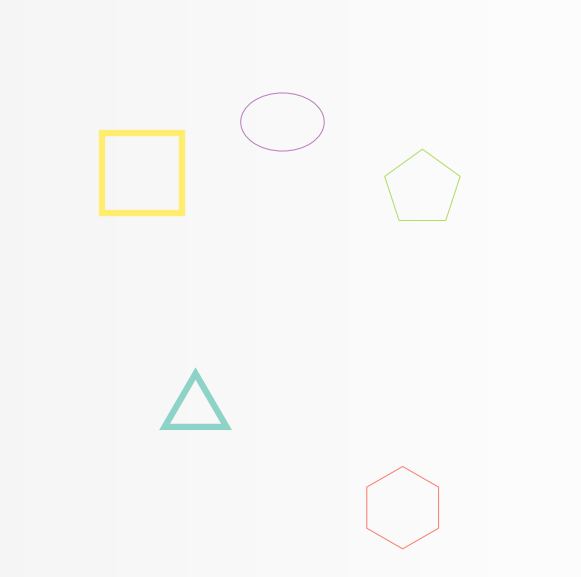[{"shape": "triangle", "thickness": 3, "radius": 0.31, "center": [0.336, 0.291]}, {"shape": "hexagon", "thickness": 0.5, "radius": 0.36, "center": [0.693, 0.12]}, {"shape": "pentagon", "thickness": 0.5, "radius": 0.34, "center": [0.727, 0.673]}, {"shape": "oval", "thickness": 0.5, "radius": 0.36, "center": [0.486, 0.788]}, {"shape": "square", "thickness": 3, "radius": 0.35, "center": [0.244, 0.7]}]